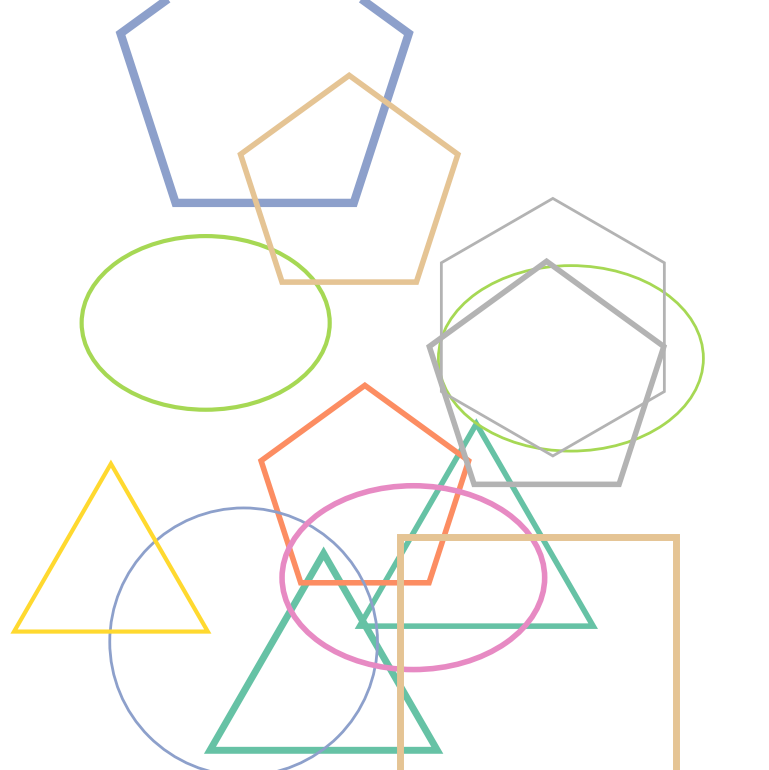[{"shape": "triangle", "thickness": 2, "radius": 0.88, "center": [0.619, 0.274]}, {"shape": "triangle", "thickness": 2.5, "radius": 0.85, "center": [0.42, 0.111]}, {"shape": "pentagon", "thickness": 2, "radius": 0.71, "center": [0.474, 0.358]}, {"shape": "pentagon", "thickness": 3, "radius": 0.98, "center": [0.344, 0.896]}, {"shape": "circle", "thickness": 1, "radius": 0.87, "center": [0.316, 0.166]}, {"shape": "oval", "thickness": 2, "radius": 0.85, "center": [0.537, 0.25]}, {"shape": "oval", "thickness": 1, "radius": 0.86, "center": [0.741, 0.535]}, {"shape": "oval", "thickness": 1.5, "radius": 0.81, "center": [0.267, 0.581]}, {"shape": "triangle", "thickness": 1.5, "radius": 0.73, "center": [0.144, 0.252]}, {"shape": "square", "thickness": 2.5, "radius": 0.9, "center": [0.699, 0.123]}, {"shape": "pentagon", "thickness": 2, "radius": 0.74, "center": [0.454, 0.754]}, {"shape": "pentagon", "thickness": 2, "radius": 0.8, "center": [0.71, 0.501]}, {"shape": "hexagon", "thickness": 1, "radius": 0.84, "center": [0.718, 0.575]}]